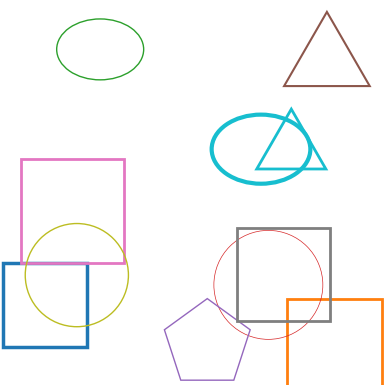[{"shape": "square", "thickness": 2.5, "radius": 0.55, "center": [0.118, 0.207]}, {"shape": "square", "thickness": 2, "radius": 0.61, "center": [0.869, 0.101]}, {"shape": "oval", "thickness": 1, "radius": 0.56, "center": [0.26, 0.872]}, {"shape": "circle", "thickness": 0.5, "radius": 0.71, "center": [0.697, 0.26]}, {"shape": "pentagon", "thickness": 1, "radius": 0.59, "center": [0.538, 0.107]}, {"shape": "triangle", "thickness": 1.5, "radius": 0.64, "center": [0.849, 0.841]}, {"shape": "square", "thickness": 2, "radius": 0.67, "center": [0.188, 0.452]}, {"shape": "square", "thickness": 2, "radius": 0.6, "center": [0.737, 0.286]}, {"shape": "circle", "thickness": 1, "radius": 0.67, "center": [0.2, 0.285]}, {"shape": "triangle", "thickness": 2, "radius": 0.52, "center": [0.757, 0.613]}, {"shape": "oval", "thickness": 3, "radius": 0.64, "center": [0.678, 0.613]}]